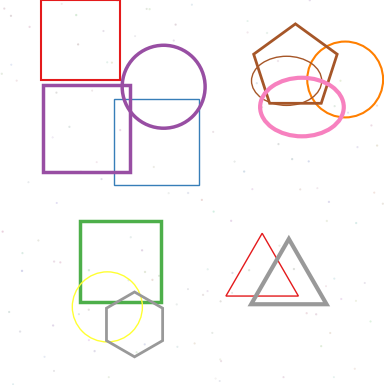[{"shape": "square", "thickness": 1.5, "radius": 0.52, "center": [0.209, 0.895]}, {"shape": "triangle", "thickness": 1, "radius": 0.54, "center": [0.681, 0.285]}, {"shape": "square", "thickness": 1, "radius": 0.55, "center": [0.406, 0.631]}, {"shape": "square", "thickness": 2.5, "radius": 0.52, "center": [0.313, 0.321]}, {"shape": "square", "thickness": 2.5, "radius": 0.56, "center": [0.225, 0.667]}, {"shape": "circle", "thickness": 2.5, "radius": 0.54, "center": [0.425, 0.775]}, {"shape": "circle", "thickness": 1.5, "radius": 0.49, "center": [0.897, 0.794]}, {"shape": "circle", "thickness": 1, "radius": 0.46, "center": [0.279, 0.203]}, {"shape": "oval", "thickness": 1, "radius": 0.46, "center": [0.744, 0.79]}, {"shape": "pentagon", "thickness": 2, "radius": 0.57, "center": [0.767, 0.824]}, {"shape": "oval", "thickness": 3, "radius": 0.54, "center": [0.784, 0.722]}, {"shape": "hexagon", "thickness": 2, "radius": 0.42, "center": [0.349, 0.157]}, {"shape": "triangle", "thickness": 3, "radius": 0.57, "center": [0.75, 0.266]}]